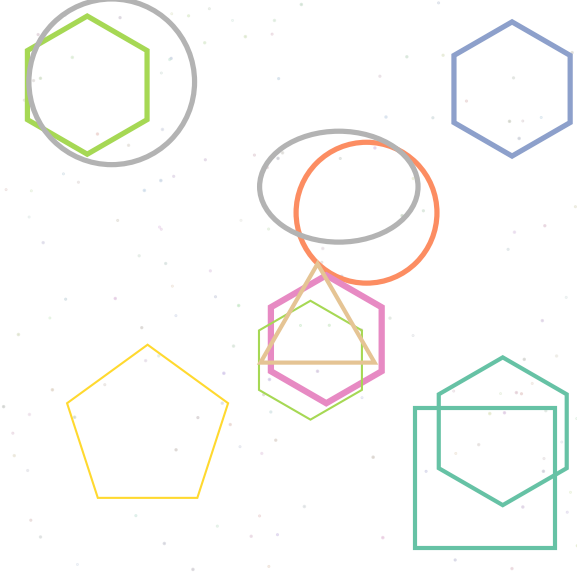[{"shape": "square", "thickness": 2, "radius": 0.61, "center": [0.841, 0.171]}, {"shape": "hexagon", "thickness": 2, "radius": 0.64, "center": [0.871, 0.252]}, {"shape": "circle", "thickness": 2.5, "radius": 0.61, "center": [0.635, 0.631]}, {"shape": "hexagon", "thickness": 2.5, "radius": 0.58, "center": [0.887, 0.845]}, {"shape": "hexagon", "thickness": 3, "radius": 0.55, "center": [0.565, 0.412]}, {"shape": "hexagon", "thickness": 2.5, "radius": 0.6, "center": [0.151, 0.852]}, {"shape": "hexagon", "thickness": 1, "radius": 0.51, "center": [0.538, 0.375]}, {"shape": "pentagon", "thickness": 1, "radius": 0.73, "center": [0.256, 0.256]}, {"shape": "triangle", "thickness": 2, "radius": 0.57, "center": [0.55, 0.428]}, {"shape": "oval", "thickness": 2.5, "radius": 0.69, "center": [0.587, 0.676]}, {"shape": "circle", "thickness": 2.5, "radius": 0.72, "center": [0.193, 0.857]}]